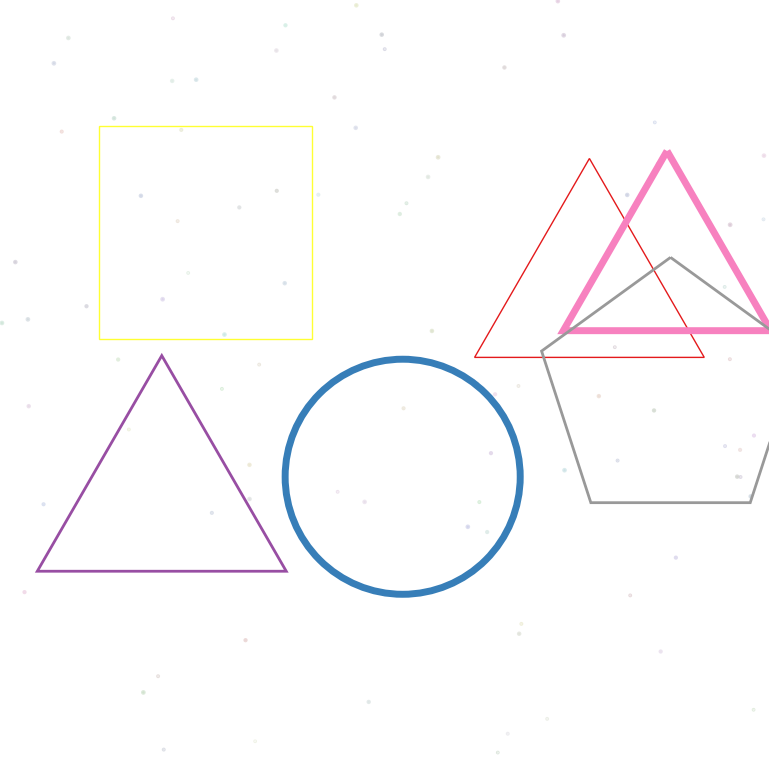[{"shape": "triangle", "thickness": 0.5, "radius": 0.86, "center": [0.765, 0.622]}, {"shape": "circle", "thickness": 2.5, "radius": 0.76, "center": [0.523, 0.381]}, {"shape": "triangle", "thickness": 1, "radius": 0.93, "center": [0.21, 0.351]}, {"shape": "square", "thickness": 0.5, "radius": 0.69, "center": [0.267, 0.698]}, {"shape": "triangle", "thickness": 2.5, "radius": 0.78, "center": [0.866, 0.648]}, {"shape": "pentagon", "thickness": 1, "radius": 0.88, "center": [0.871, 0.49]}]